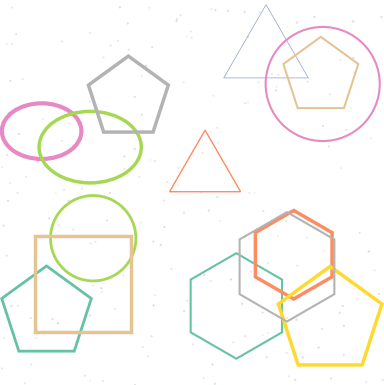[{"shape": "pentagon", "thickness": 2, "radius": 0.61, "center": [0.121, 0.187]}, {"shape": "hexagon", "thickness": 1.5, "radius": 0.68, "center": [0.614, 0.205]}, {"shape": "hexagon", "thickness": 2.5, "radius": 0.57, "center": [0.763, 0.338]}, {"shape": "triangle", "thickness": 1, "radius": 0.53, "center": [0.533, 0.555]}, {"shape": "triangle", "thickness": 0.5, "radius": 0.63, "center": [0.691, 0.861]}, {"shape": "oval", "thickness": 3, "radius": 0.52, "center": [0.108, 0.659]}, {"shape": "circle", "thickness": 1.5, "radius": 0.74, "center": [0.838, 0.782]}, {"shape": "oval", "thickness": 2.5, "radius": 0.66, "center": [0.234, 0.618]}, {"shape": "circle", "thickness": 2, "radius": 0.55, "center": [0.242, 0.381]}, {"shape": "pentagon", "thickness": 2.5, "radius": 0.71, "center": [0.858, 0.167]}, {"shape": "pentagon", "thickness": 1.5, "radius": 0.51, "center": [0.833, 0.802]}, {"shape": "square", "thickness": 2.5, "radius": 0.62, "center": [0.216, 0.262]}, {"shape": "pentagon", "thickness": 2.5, "radius": 0.55, "center": [0.333, 0.745]}, {"shape": "hexagon", "thickness": 1.5, "radius": 0.71, "center": [0.745, 0.307]}]